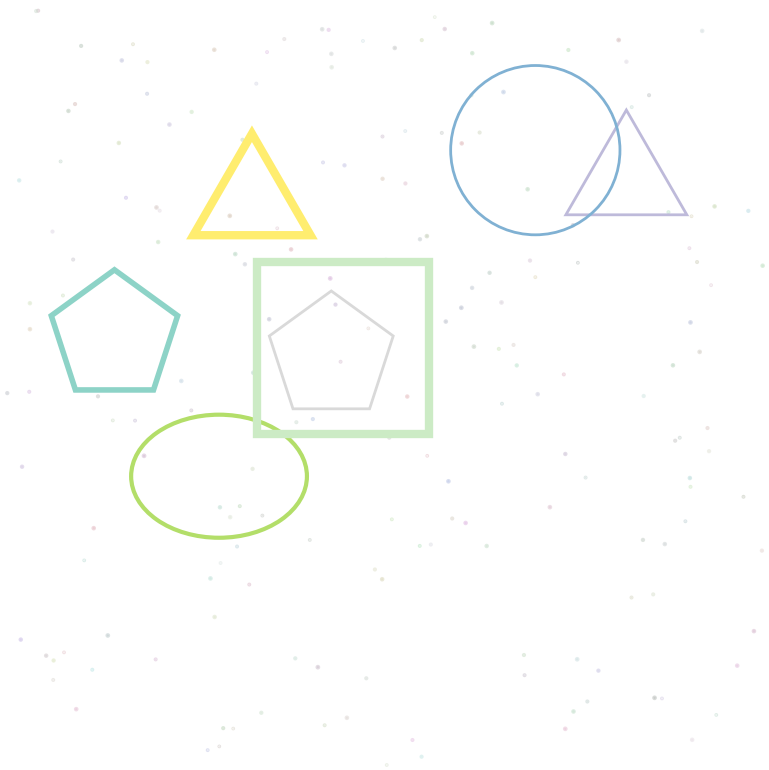[{"shape": "pentagon", "thickness": 2, "radius": 0.43, "center": [0.149, 0.563]}, {"shape": "triangle", "thickness": 1, "radius": 0.45, "center": [0.813, 0.766]}, {"shape": "circle", "thickness": 1, "radius": 0.55, "center": [0.695, 0.805]}, {"shape": "oval", "thickness": 1.5, "radius": 0.57, "center": [0.284, 0.382]}, {"shape": "pentagon", "thickness": 1, "radius": 0.42, "center": [0.43, 0.538]}, {"shape": "square", "thickness": 3, "radius": 0.56, "center": [0.445, 0.548]}, {"shape": "triangle", "thickness": 3, "radius": 0.44, "center": [0.327, 0.738]}]